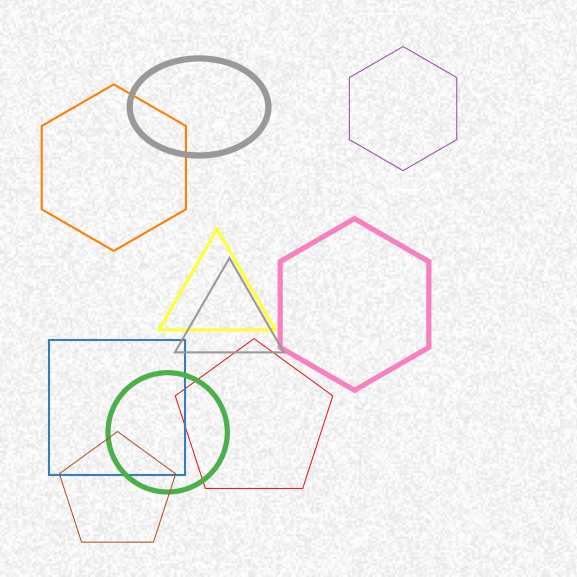[{"shape": "pentagon", "thickness": 0.5, "radius": 0.72, "center": [0.44, 0.269]}, {"shape": "square", "thickness": 1, "radius": 0.59, "center": [0.203, 0.293]}, {"shape": "circle", "thickness": 2.5, "radius": 0.52, "center": [0.29, 0.25]}, {"shape": "hexagon", "thickness": 0.5, "radius": 0.54, "center": [0.698, 0.811]}, {"shape": "hexagon", "thickness": 1, "radius": 0.72, "center": [0.197, 0.709]}, {"shape": "triangle", "thickness": 1.5, "radius": 0.58, "center": [0.376, 0.486]}, {"shape": "pentagon", "thickness": 0.5, "radius": 0.53, "center": [0.203, 0.146]}, {"shape": "hexagon", "thickness": 2.5, "radius": 0.74, "center": [0.614, 0.472]}, {"shape": "triangle", "thickness": 1, "radius": 0.54, "center": [0.397, 0.443]}, {"shape": "oval", "thickness": 3, "radius": 0.6, "center": [0.345, 0.814]}]